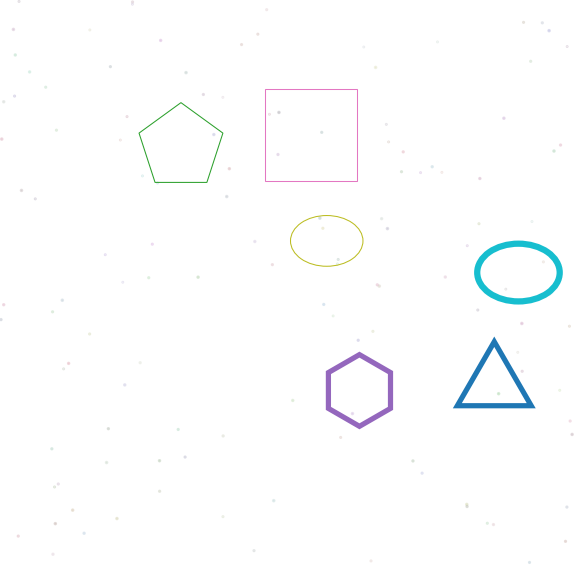[{"shape": "triangle", "thickness": 2.5, "radius": 0.37, "center": [0.856, 0.334]}, {"shape": "pentagon", "thickness": 0.5, "radius": 0.38, "center": [0.313, 0.745]}, {"shape": "hexagon", "thickness": 2.5, "radius": 0.31, "center": [0.622, 0.323]}, {"shape": "square", "thickness": 0.5, "radius": 0.4, "center": [0.538, 0.765]}, {"shape": "oval", "thickness": 0.5, "radius": 0.31, "center": [0.566, 0.582]}, {"shape": "oval", "thickness": 3, "radius": 0.36, "center": [0.898, 0.527]}]